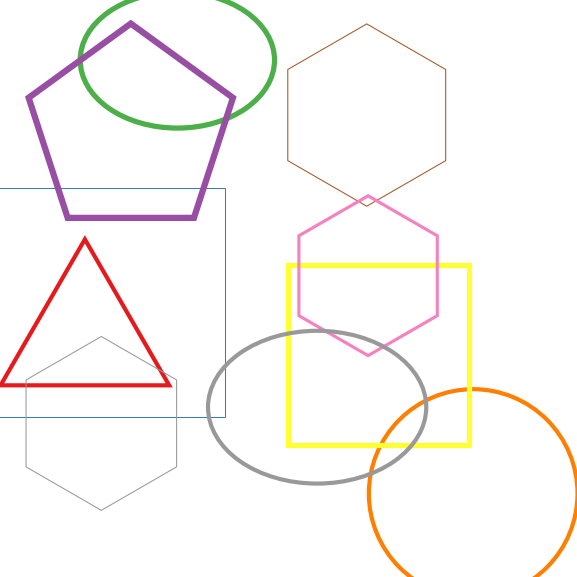[{"shape": "triangle", "thickness": 2, "radius": 0.84, "center": [0.147, 0.416]}, {"shape": "square", "thickness": 0.5, "radius": 0.99, "center": [0.191, 0.475]}, {"shape": "oval", "thickness": 2.5, "radius": 0.84, "center": [0.307, 0.895]}, {"shape": "pentagon", "thickness": 3, "radius": 0.93, "center": [0.227, 0.772]}, {"shape": "circle", "thickness": 2, "radius": 0.9, "center": [0.819, 0.145]}, {"shape": "square", "thickness": 2.5, "radius": 0.78, "center": [0.655, 0.384]}, {"shape": "hexagon", "thickness": 0.5, "radius": 0.79, "center": [0.635, 0.8]}, {"shape": "hexagon", "thickness": 1.5, "radius": 0.69, "center": [0.637, 0.522]}, {"shape": "hexagon", "thickness": 0.5, "radius": 0.75, "center": [0.175, 0.266]}, {"shape": "oval", "thickness": 2, "radius": 0.94, "center": [0.549, 0.294]}]